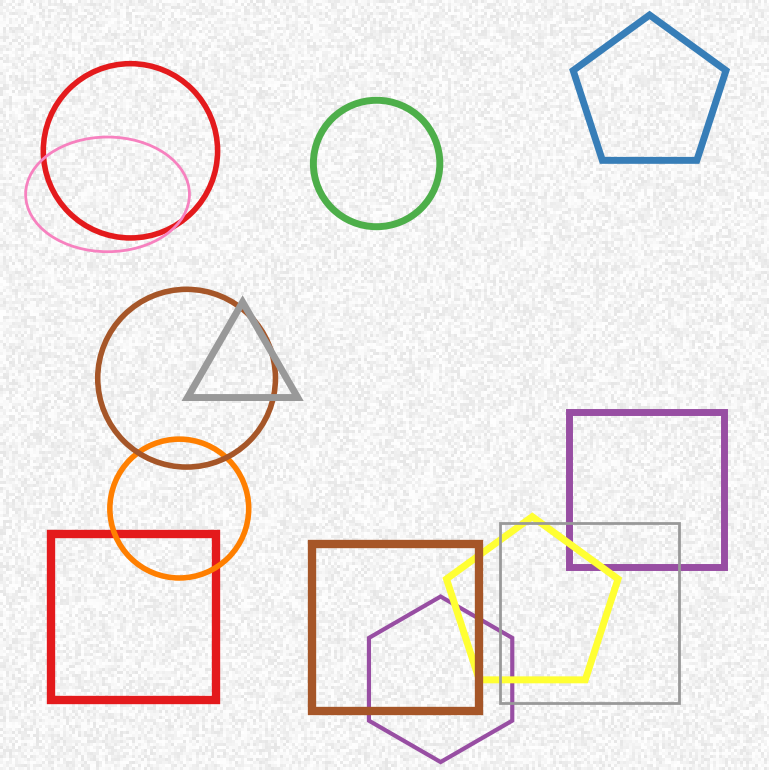[{"shape": "square", "thickness": 3, "radius": 0.54, "center": [0.174, 0.199]}, {"shape": "circle", "thickness": 2, "radius": 0.57, "center": [0.169, 0.804]}, {"shape": "pentagon", "thickness": 2.5, "radius": 0.52, "center": [0.844, 0.876]}, {"shape": "circle", "thickness": 2.5, "radius": 0.41, "center": [0.489, 0.788]}, {"shape": "square", "thickness": 2.5, "radius": 0.5, "center": [0.839, 0.364]}, {"shape": "hexagon", "thickness": 1.5, "radius": 0.54, "center": [0.572, 0.118]}, {"shape": "circle", "thickness": 2, "radius": 0.45, "center": [0.233, 0.34]}, {"shape": "pentagon", "thickness": 2.5, "radius": 0.59, "center": [0.691, 0.212]}, {"shape": "circle", "thickness": 2, "radius": 0.58, "center": [0.242, 0.509]}, {"shape": "square", "thickness": 3, "radius": 0.54, "center": [0.514, 0.185]}, {"shape": "oval", "thickness": 1, "radius": 0.53, "center": [0.14, 0.748]}, {"shape": "triangle", "thickness": 2.5, "radius": 0.41, "center": [0.315, 0.525]}, {"shape": "square", "thickness": 1, "radius": 0.58, "center": [0.766, 0.204]}]